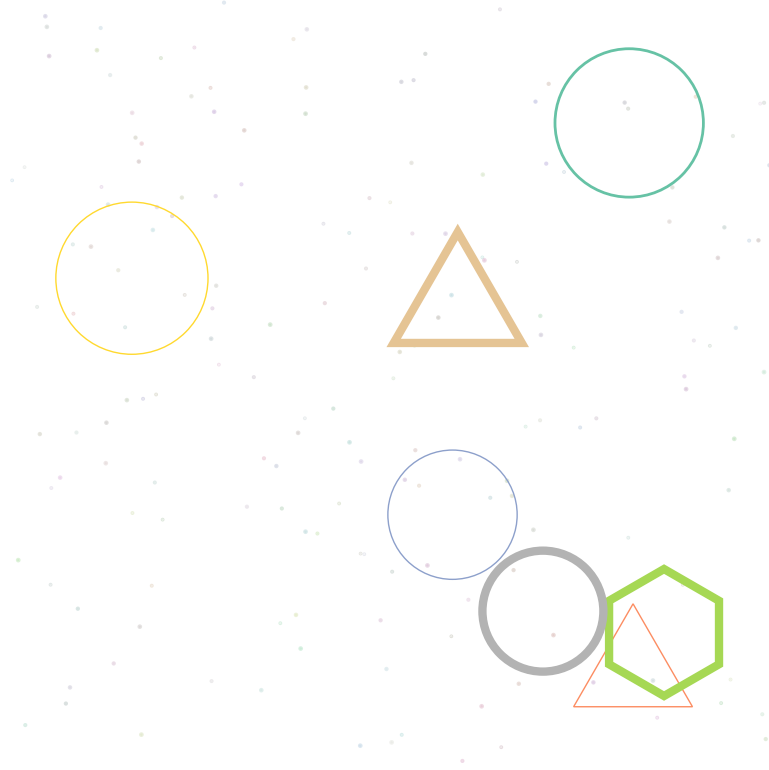[{"shape": "circle", "thickness": 1, "radius": 0.48, "center": [0.817, 0.84]}, {"shape": "triangle", "thickness": 0.5, "radius": 0.45, "center": [0.822, 0.127]}, {"shape": "circle", "thickness": 0.5, "radius": 0.42, "center": [0.588, 0.332]}, {"shape": "hexagon", "thickness": 3, "radius": 0.41, "center": [0.862, 0.179]}, {"shape": "circle", "thickness": 0.5, "radius": 0.49, "center": [0.171, 0.639]}, {"shape": "triangle", "thickness": 3, "radius": 0.48, "center": [0.594, 0.603]}, {"shape": "circle", "thickness": 3, "radius": 0.39, "center": [0.705, 0.206]}]